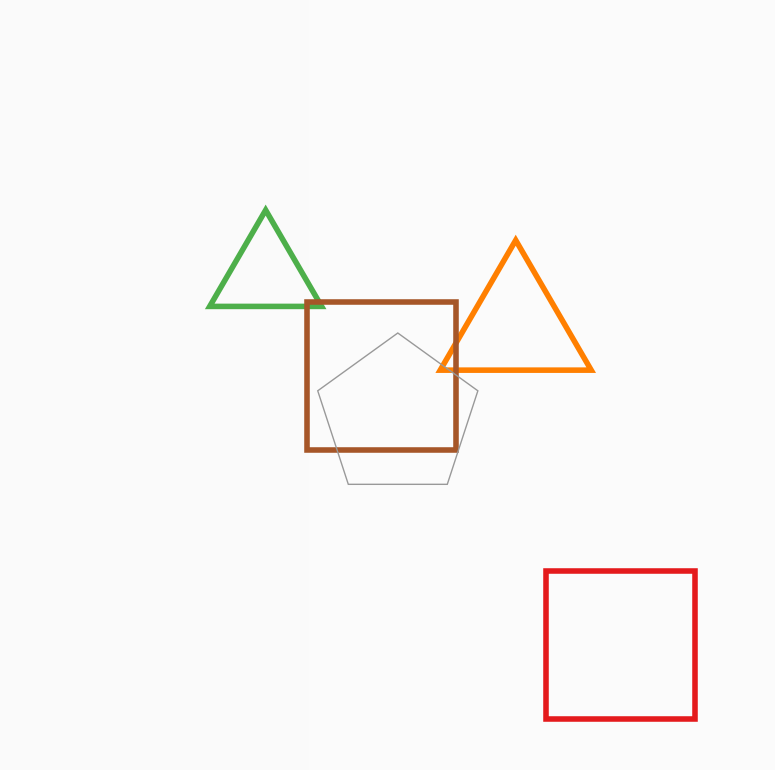[{"shape": "square", "thickness": 2, "radius": 0.48, "center": [0.8, 0.162]}, {"shape": "triangle", "thickness": 2, "radius": 0.42, "center": [0.343, 0.644]}, {"shape": "triangle", "thickness": 2, "radius": 0.56, "center": [0.665, 0.576]}, {"shape": "square", "thickness": 2, "radius": 0.48, "center": [0.492, 0.512]}, {"shape": "pentagon", "thickness": 0.5, "radius": 0.54, "center": [0.513, 0.459]}]